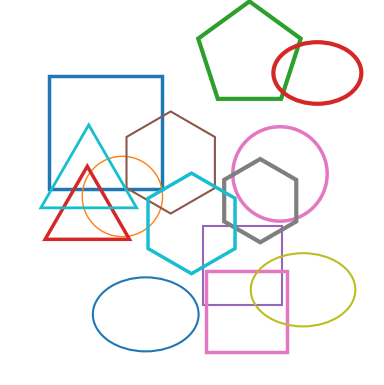[{"shape": "square", "thickness": 2.5, "radius": 0.73, "center": [0.275, 0.656]}, {"shape": "oval", "thickness": 1.5, "radius": 0.69, "center": [0.379, 0.183]}, {"shape": "circle", "thickness": 1, "radius": 0.52, "center": [0.318, 0.49]}, {"shape": "pentagon", "thickness": 3, "radius": 0.7, "center": [0.648, 0.856]}, {"shape": "oval", "thickness": 3, "radius": 0.57, "center": [0.824, 0.81]}, {"shape": "triangle", "thickness": 2.5, "radius": 0.63, "center": [0.227, 0.442]}, {"shape": "square", "thickness": 1.5, "radius": 0.51, "center": [0.629, 0.31]}, {"shape": "hexagon", "thickness": 1.5, "radius": 0.66, "center": [0.443, 0.578]}, {"shape": "circle", "thickness": 2.5, "radius": 0.61, "center": [0.727, 0.548]}, {"shape": "square", "thickness": 2.5, "radius": 0.53, "center": [0.64, 0.19]}, {"shape": "hexagon", "thickness": 3, "radius": 0.54, "center": [0.676, 0.479]}, {"shape": "oval", "thickness": 1.5, "radius": 0.68, "center": [0.787, 0.247]}, {"shape": "hexagon", "thickness": 2.5, "radius": 0.65, "center": [0.497, 0.42]}, {"shape": "triangle", "thickness": 2, "radius": 0.72, "center": [0.23, 0.532]}]